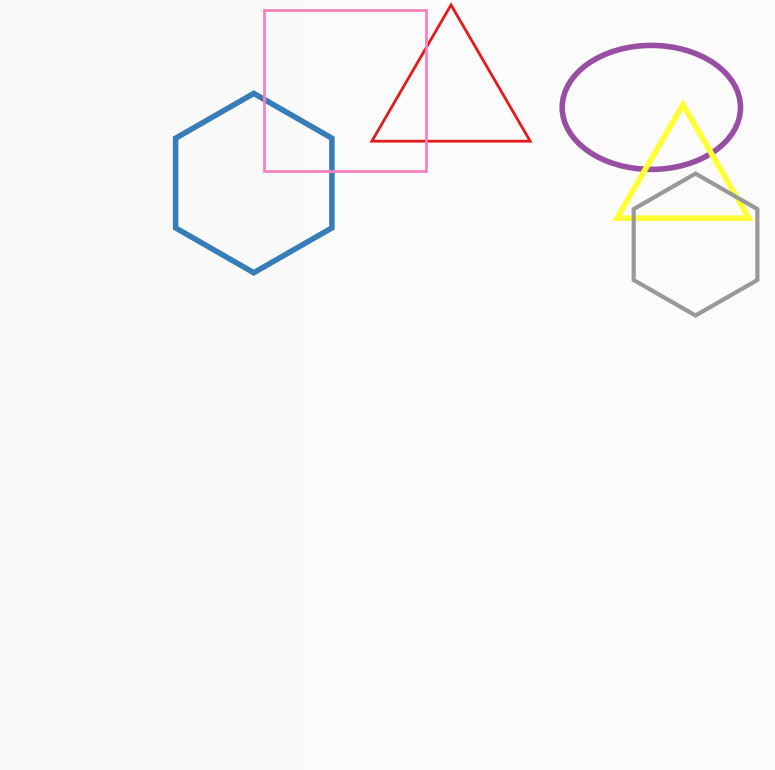[{"shape": "triangle", "thickness": 1, "radius": 0.59, "center": [0.582, 0.876]}, {"shape": "hexagon", "thickness": 2, "radius": 0.58, "center": [0.327, 0.762]}, {"shape": "oval", "thickness": 2, "radius": 0.58, "center": [0.84, 0.861]}, {"shape": "triangle", "thickness": 2, "radius": 0.49, "center": [0.881, 0.766]}, {"shape": "square", "thickness": 1, "radius": 0.52, "center": [0.445, 0.883]}, {"shape": "hexagon", "thickness": 1.5, "radius": 0.46, "center": [0.897, 0.682]}]